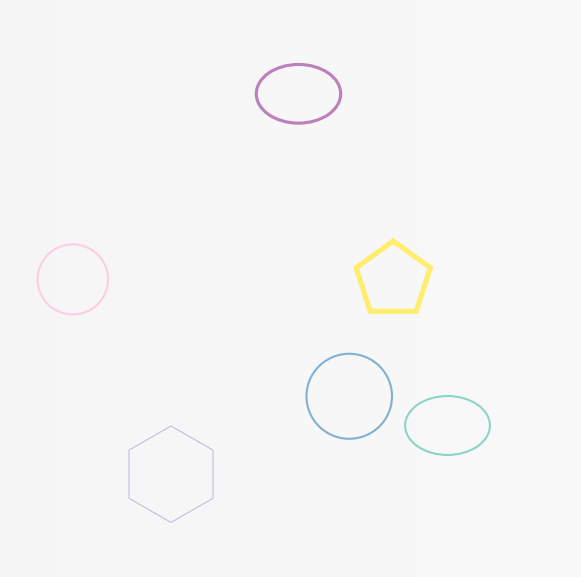[{"shape": "oval", "thickness": 1, "radius": 0.36, "center": [0.77, 0.262]}, {"shape": "hexagon", "thickness": 0.5, "radius": 0.42, "center": [0.294, 0.178]}, {"shape": "circle", "thickness": 1, "radius": 0.37, "center": [0.601, 0.313]}, {"shape": "circle", "thickness": 1, "radius": 0.3, "center": [0.125, 0.515]}, {"shape": "oval", "thickness": 1.5, "radius": 0.36, "center": [0.514, 0.837]}, {"shape": "pentagon", "thickness": 2.5, "radius": 0.34, "center": [0.677, 0.515]}]